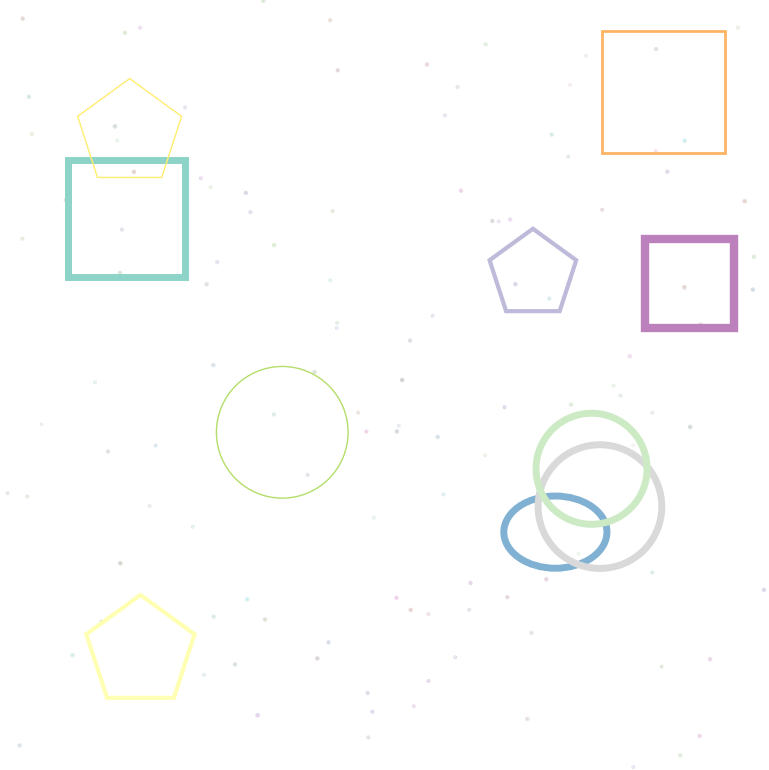[{"shape": "square", "thickness": 2.5, "radius": 0.38, "center": [0.164, 0.716]}, {"shape": "pentagon", "thickness": 1.5, "radius": 0.37, "center": [0.182, 0.153]}, {"shape": "pentagon", "thickness": 1.5, "radius": 0.3, "center": [0.692, 0.644]}, {"shape": "oval", "thickness": 2.5, "radius": 0.33, "center": [0.721, 0.309]}, {"shape": "square", "thickness": 1, "radius": 0.4, "center": [0.862, 0.881]}, {"shape": "circle", "thickness": 0.5, "radius": 0.43, "center": [0.367, 0.439]}, {"shape": "circle", "thickness": 2.5, "radius": 0.4, "center": [0.779, 0.342]}, {"shape": "square", "thickness": 3, "radius": 0.29, "center": [0.895, 0.631]}, {"shape": "circle", "thickness": 2.5, "radius": 0.36, "center": [0.768, 0.391]}, {"shape": "pentagon", "thickness": 0.5, "radius": 0.35, "center": [0.168, 0.827]}]